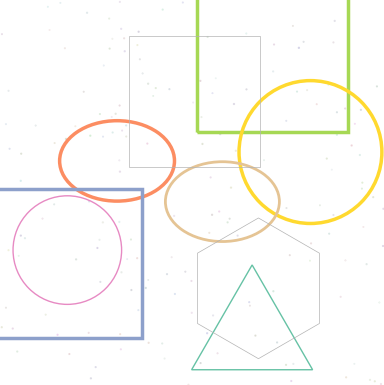[{"shape": "triangle", "thickness": 1, "radius": 0.91, "center": [0.655, 0.13]}, {"shape": "oval", "thickness": 2.5, "radius": 0.75, "center": [0.304, 0.582]}, {"shape": "square", "thickness": 2.5, "radius": 0.97, "center": [0.175, 0.315]}, {"shape": "circle", "thickness": 1, "radius": 0.71, "center": [0.175, 0.35]}, {"shape": "square", "thickness": 2.5, "radius": 0.98, "center": [0.708, 0.852]}, {"shape": "circle", "thickness": 2.5, "radius": 0.93, "center": [0.806, 0.605]}, {"shape": "oval", "thickness": 2, "radius": 0.74, "center": [0.578, 0.476]}, {"shape": "hexagon", "thickness": 0.5, "radius": 0.91, "center": [0.671, 0.251]}, {"shape": "square", "thickness": 0.5, "radius": 0.85, "center": [0.506, 0.736]}]